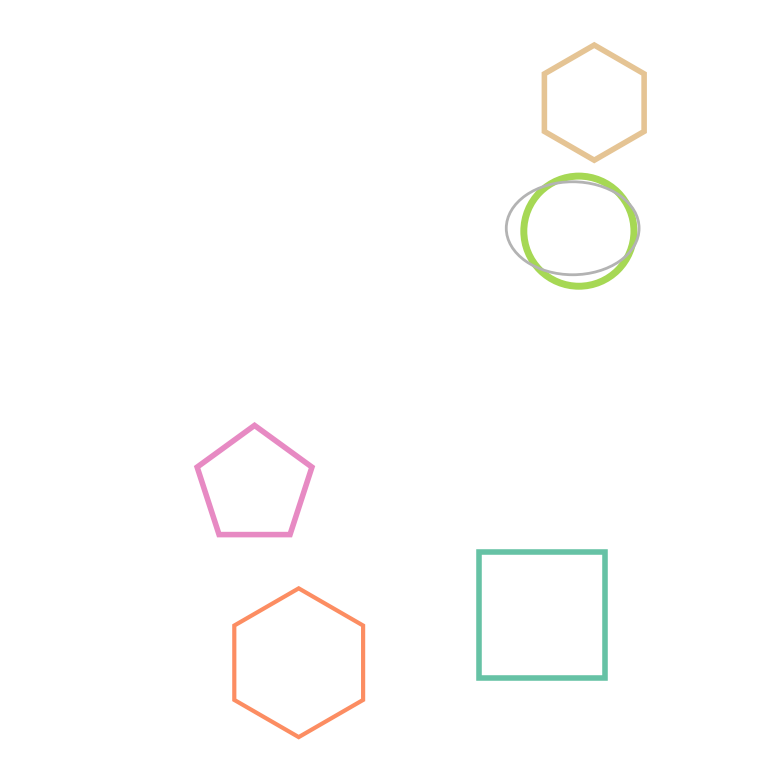[{"shape": "square", "thickness": 2, "radius": 0.41, "center": [0.704, 0.201]}, {"shape": "hexagon", "thickness": 1.5, "radius": 0.48, "center": [0.388, 0.139]}, {"shape": "pentagon", "thickness": 2, "radius": 0.39, "center": [0.331, 0.369]}, {"shape": "circle", "thickness": 2.5, "radius": 0.36, "center": [0.752, 0.7]}, {"shape": "hexagon", "thickness": 2, "radius": 0.37, "center": [0.772, 0.867]}, {"shape": "oval", "thickness": 1, "radius": 0.43, "center": [0.744, 0.704]}]